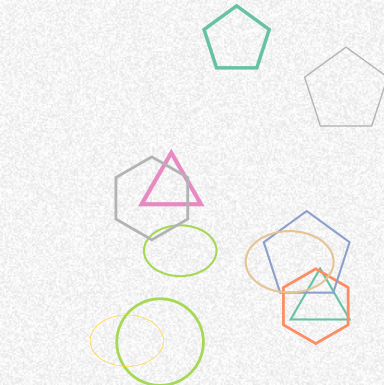[{"shape": "triangle", "thickness": 1.5, "radius": 0.44, "center": [0.831, 0.214]}, {"shape": "pentagon", "thickness": 2.5, "radius": 0.45, "center": [0.615, 0.896]}, {"shape": "hexagon", "thickness": 2, "radius": 0.49, "center": [0.82, 0.205]}, {"shape": "pentagon", "thickness": 1.5, "radius": 0.59, "center": [0.797, 0.335]}, {"shape": "triangle", "thickness": 3, "radius": 0.45, "center": [0.445, 0.514]}, {"shape": "circle", "thickness": 2, "radius": 0.56, "center": [0.416, 0.111]}, {"shape": "oval", "thickness": 1.5, "radius": 0.47, "center": [0.468, 0.349]}, {"shape": "oval", "thickness": 0.5, "radius": 0.48, "center": [0.329, 0.115]}, {"shape": "oval", "thickness": 1.5, "radius": 0.57, "center": [0.752, 0.32]}, {"shape": "pentagon", "thickness": 1, "radius": 0.57, "center": [0.899, 0.764]}, {"shape": "hexagon", "thickness": 2, "radius": 0.54, "center": [0.394, 0.485]}]